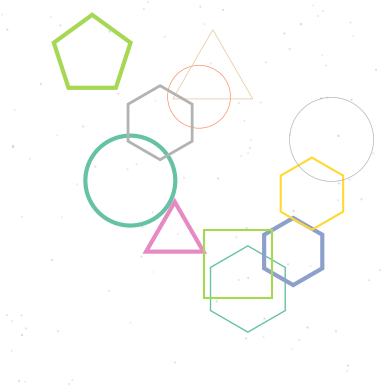[{"shape": "hexagon", "thickness": 1, "radius": 0.56, "center": [0.644, 0.249]}, {"shape": "circle", "thickness": 3, "radius": 0.58, "center": [0.339, 0.531]}, {"shape": "circle", "thickness": 0.5, "radius": 0.41, "center": [0.517, 0.749]}, {"shape": "hexagon", "thickness": 3, "radius": 0.44, "center": [0.762, 0.347]}, {"shape": "triangle", "thickness": 3, "radius": 0.43, "center": [0.454, 0.389]}, {"shape": "pentagon", "thickness": 3, "radius": 0.52, "center": [0.239, 0.857]}, {"shape": "square", "thickness": 1.5, "radius": 0.44, "center": [0.619, 0.315]}, {"shape": "hexagon", "thickness": 1.5, "radius": 0.47, "center": [0.81, 0.497]}, {"shape": "triangle", "thickness": 0.5, "radius": 0.6, "center": [0.553, 0.803]}, {"shape": "hexagon", "thickness": 2, "radius": 0.48, "center": [0.416, 0.681]}, {"shape": "circle", "thickness": 0.5, "radius": 0.55, "center": [0.861, 0.638]}]